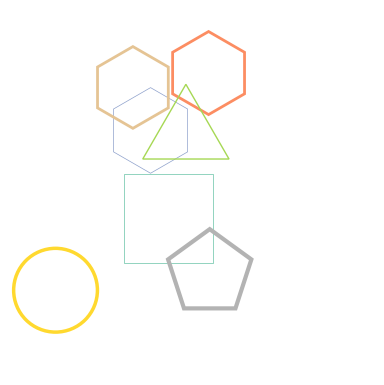[{"shape": "square", "thickness": 0.5, "radius": 0.58, "center": [0.436, 0.434]}, {"shape": "hexagon", "thickness": 2, "radius": 0.54, "center": [0.542, 0.81]}, {"shape": "hexagon", "thickness": 0.5, "radius": 0.56, "center": [0.391, 0.661]}, {"shape": "triangle", "thickness": 1, "radius": 0.65, "center": [0.483, 0.652]}, {"shape": "circle", "thickness": 2.5, "radius": 0.54, "center": [0.144, 0.246]}, {"shape": "hexagon", "thickness": 2, "radius": 0.53, "center": [0.345, 0.773]}, {"shape": "pentagon", "thickness": 3, "radius": 0.57, "center": [0.545, 0.291]}]